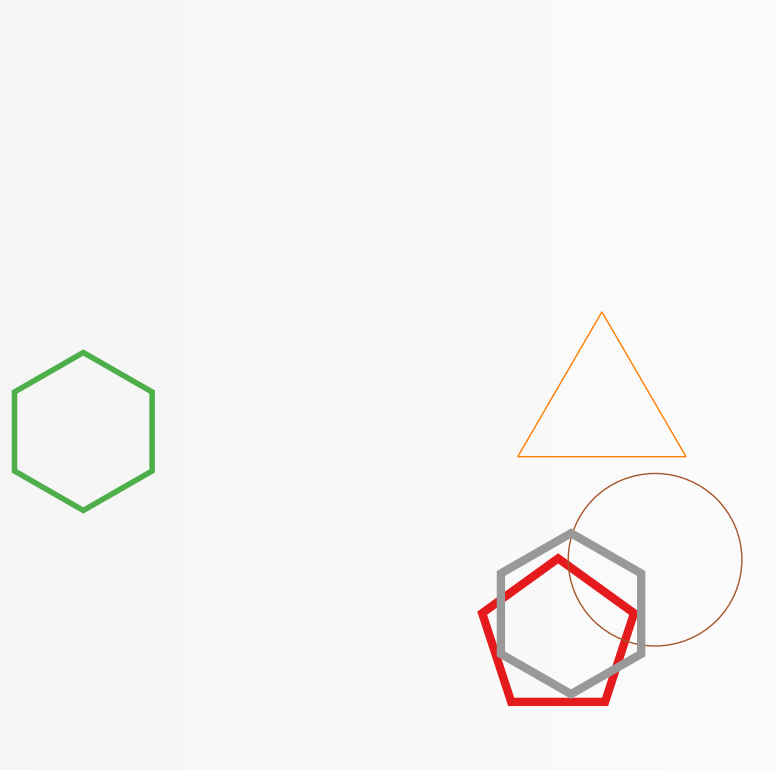[{"shape": "pentagon", "thickness": 3, "radius": 0.52, "center": [0.72, 0.172]}, {"shape": "hexagon", "thickness": 2, "radius": 0.51, "center": [0.108, 0.44]}, {"shape": "triangle", "thickness": 0.5, "radius": 0.63, "center": [0.777, 0.47]}, {"shape": "circle", "thickness": 0.5, "radius": 0.56, "center": [0.845, 0.273]}, {"shape": "hexagon", "thickness": 3, "radius": 0.52, "center": [0.737, 0.203]}]